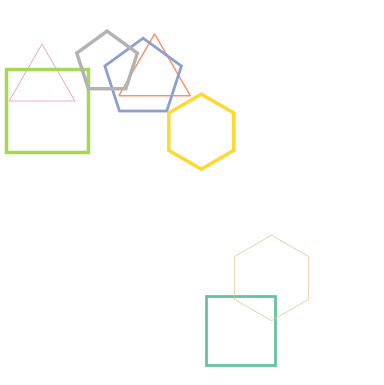[{"shape": "square", "thickness": 2, "radius": 0.44, "center": [0.625, 0.141]}, {"shape": "triangle", "thickness": 1, "radius": 0.54, "center": [0.402, 0.805]}, {"shape": "pentagon", "thickness": 2, "radius": 0.52, "center": [0.372, 0.796]}, {"shape": "triangle", "thickness": 0.5, "radius": 0.49, "center": [0.109, 0.787]}, {"shape": "square", "thickness": 2.5, "radius": 0.53, "center": [0.121, 0.713]}, {"shape": "hexagon", "thickness": 2.5, "radius": 0.49, "center": [0.523, 0.658]}, {"shape": "hexagon", "thickness": 0.5, "radius": 0.56, "center": [0.705, 0.278]}, {"shape": "pentagon", "thickness": 2.5, "radius": 0.41, "center": [0.278, 0.836]}]